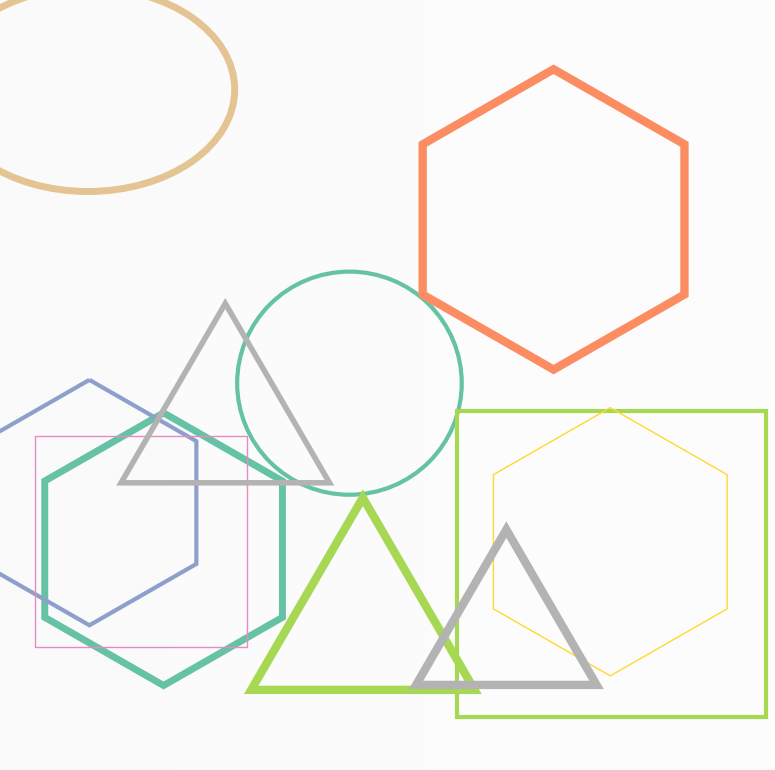[{"shape": "hexagon", "thickness": 2.5, "radius": 0.89, "center": [0.211, 0.287]}, {"shape": "circle", "thickness": 1.5, "radius": 0.72, "center": [0.451, 0.502]}, {"shape": "hexagon", "thickness": 3, "radius": 0.98, "center": [0.714, 0.715]}, {"shape": "hexagon", "thickness": 1.5, "radius": 0.8, "center": [0.115, 0.347]}, {"shape": "square", "thickness": 0.5, "radius": 0.69, "center": [0.182, 0.297]}, {"shape": "square", "thickness": 1.5, "radius": 0.99, "center": [0.789, 0.268]}, {"shape": "triangle", "thickness": 3, "radius": 0.83, "center": [0.468, 0.187]}, {"shape": "hexagon", "thickness": 0.5, "radius": 0.87, "center": [0.787, 0.296]}, {"shape": "oval", "thickness": 2.5, "radius": 0.95, "center": [0.114, 0.884]}, {"shape": "triangle", "thickness": 3, "radius": 0.67, "center": [0.653, 0.178]}, {"shape": "triangle", "thickness": 2, "radius": 0.78, "center": [0.291, 0.451]}]